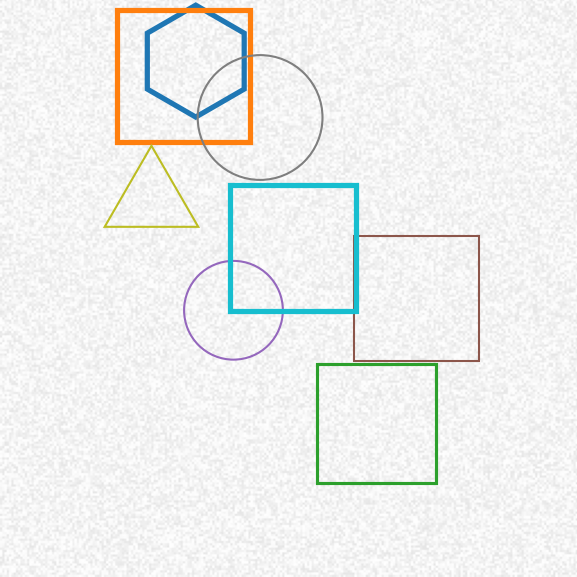[{"shape": "hexagon", "thickness": 2.5, "radius": 0.48, "center": [0.339, 0.893]}, {"shape": "square", "thickness": 2.5, "radius": 0.58, "center": [0.317, 0.868]}, {"shape": "square", "thickness": 1.5, "radius": 0.51, "center": [0.653, 0.266]}, {"shape": "circle", "thickness": 1, "radius": 0.43, "center": [0.404, 0.462]}, {"shape": "square", "thickness": 1, "radius": 0.54, "center": [0.721, 0.482]}, {"shape": "circle", "thickness": 1, "radius": 0.54, "center": [0.45, 0.796]}, {"shape": "triangle", "thickness": 1, "radius": 0.47, "center": [0.262, 0.653]}, {"shape": "square", "thickness": 2.5, "radius": 0.54, "center": [0.507, 0.57]}]